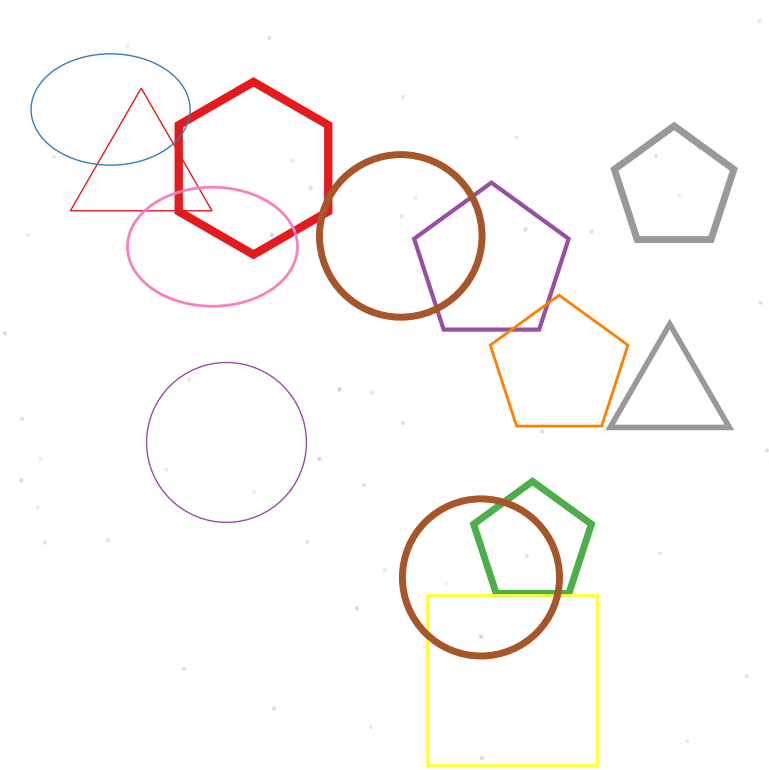[{"shape": "hexagon", "thickness": 3, "radius": 0.56, "center": [0.329, 0.781]}, {"shape": "triangle", "thickness": 0.5, "radius": 0.53, "center": [0.183, 0.779]}, {"shape": "oval", "thickness": 0.5, "radius": 0.52, "center": [0.144, 0.858]}, {"shape": "pentagon", "thickness": 2.5, "radius": 0.4, "center": [0.692, 0.294]}, {"shape": "circle", "thickness": 0.5, "radius": 0.52, "center": [0.294, 0.425]}, {"shape": "pentagon", "thickness": 1.5, "radius": 0.53, "center": [0.638, 0.657]}, {"shape": "pentagon", "thickness": 1, "radius": 0.47, "center": [0.726, 0.523]}, {"shape": "square", "thickness": 1, "radius": 0.55, "center": [0.665, 0.117]}, {"shape": "circle", "thickness": 2.5, "radius": 0.51, "center": [0.625, 0.25]}, {"shape": "circle", "thickness": 2.5, "radius": 0.53, "center": [0.52, 0.694]}, {"shape": "oval", "thickness": 1, "radius": 0.55, "center": [0.276, 0.68]}, {"shape": "triangle", "thickness": 2, "radius": 0.45, "center": [0.87, 0.49]}, {"shape": "pentagon", "thickness": 2.5, "radius": 0.41, "center": [0.875, 0.755]}]